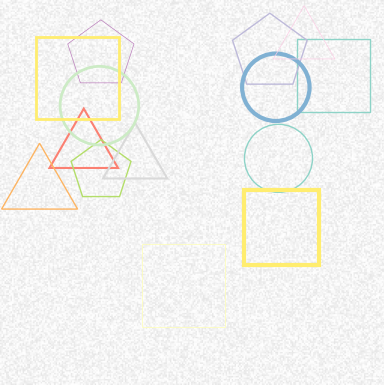[{"shape": "square", "thickness": 1, "radius": 0.47, "center": [0.867, 0.804]}, {"shape": "circle", "thickness": 1, "radius": 0.44, "center": [0.723, 0.589]}, {"shape": "square", "thickness": 0.5, "radius": 0.54, "center": [0.476, 0.258]}, {"shape": "pentagon", "thickness": 1, "radius": 0.51, "center": [0.701, 0.864]}, {"shape": "triangle", "thickness": 1.5, "radius": 0.51, "center": [0.218, 0.615]}, {"shape": "circle", "thickness": 3, "radius": 0.44, "center": [0.716, 0.773]}, {"shape": "triangle", "thickness": 1, "radius": 0.57, "center": [0.103, 0.514]}, {"shape": "pentagon", "thickness": 1, "radius": 0.41, "center": [0.262, 0.556]}, {"shape": "triangle", "thickness": 0.5, "radius": 0.46, "center": [0.79, 0.893]}, {"shape": "triangle", "thickness": 1.5, "radius": 0.48, "center": [0.351, 0.585]}, {"shape": "pentagon", "thickness": 0.5, "radius": 0.45, "center": [0.262, 0.858]}, {"shape": "circle", "thickness": 2, "radius": 0.51, "center": [0.258, 0.726]}, {"shape": "square", "thickness": 2, "radius": 0.54, "center": [0.202, 0.798]}, {"shape": "square", "thickness": 3, "radius": 0.48, "center": [0.731, 0.409]}]